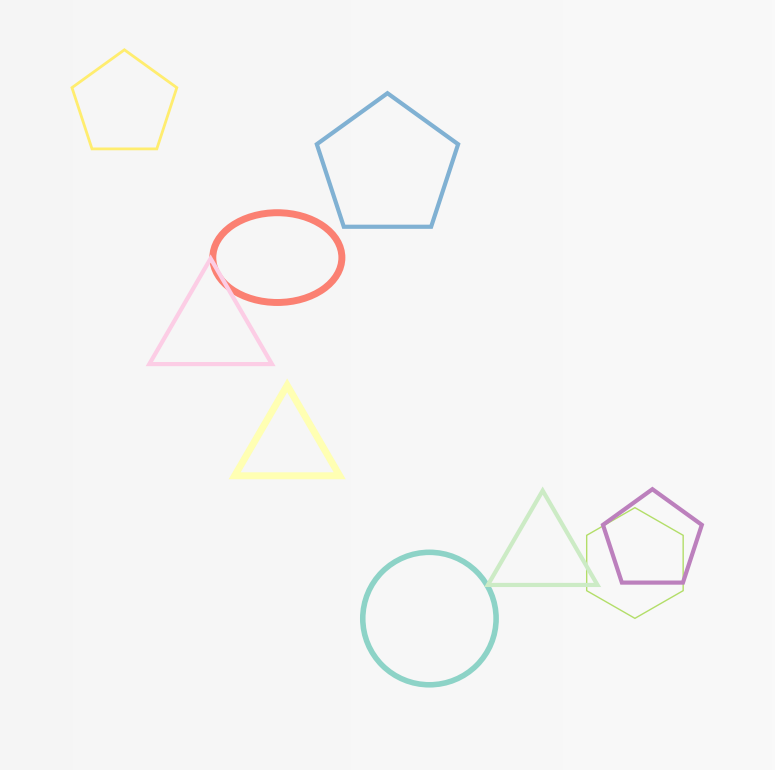[{"shape": "circle", "thickness": 2, "radius": 0.43, "center": [0.554, 0.197]}, {"shape": "triangle", "thickness": 2.5, "radius": 0.39, "center": [0.371, 0.421]}, {"shape": "oval", "thickness": 2.5, "radius": 0.42, "center": [0.358, 0.665]}, {"shape": "pentagon", "thickness": 1.5, "radius": 0.48, "center": [0.5, 0.783]}, {"shape": "hexagon", "thickness": 0.5, "radius": 0.36, "center": [0.819, 0.269]}, {"shape": "triangle", "thickness": 1.5, "radius": 0.46, "center": [0.272, 0.573]}, {"shape": "pentagon", "thickness": 1.5, "radius": 0.34, "center": [0.842, 0.298]}, {"shape": "triangle", "thickness": 1.5, "radius": 0.41, "center": [0.7, 0.281]}, {"shape": "pentagon", "thickness": 1, "radius": 0.36, "center": [0.161, 0.864]}]